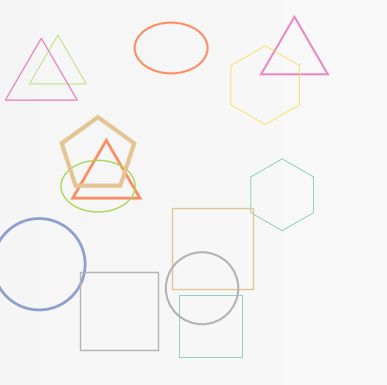[{"shape": "hexagon", "thickness": 0.5, "radius": 0.47, "center": [0.728, 0.494]}, {"shape": "square", "thickness": 0.5, "radius": 0.4, "center": [0.543, 0.154]}, {"shape": "oval", "thickness": 1.5, "radius": 0.47, "center": [0.442, 0.875]}, {"shape": "triangle", "thickness": 2, "radius": 0.5, "center": [0.274, 0.535]}, {"shape": "circle", "thickness": 2, "radius": 0.59, "center": [0.101, 0.314]}, {"shape": "triangle", "thickness": 1, "radius": 0.54, "center": [0.107, 0.793]}, {"shape": "triangle", "thickness": 1.5, "radius": 0.5, "center": [0.76, 0.857]}, {"shape": "oval", "thickness": 1, "radius": 0.48, "center": [0.253, 0.516]}, {"shape": "triangle", "thickness": 0.5, "radius": 0.42, "center": [0.149, 0.824]}, {"shape": "hexagon", "thickness": 0.5, "radius": 0.51, "center": [0.684, 0.779]}, {"shape": "pentagon", "thickness": 3, "radius": 0.49, "center": [0.253, 0.597]}, {"shape": "square", "thickness": 1, "radius": 0.52, "center": [0.548, 0.354]}, {"shape": "square", "thickness": 1, "radius": 0.5, "center": [0.306, 0.193]}, {"shape": "circle", "thickness": 1.5, "radius": 0.47, "center": [0.521, 0.251]}]